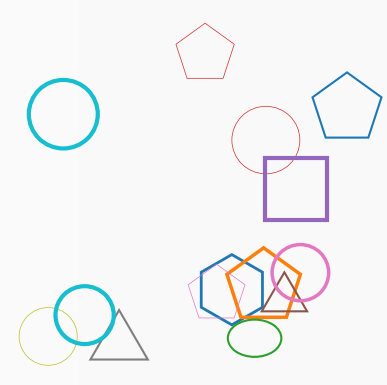[{"shape": "hexagon", "thickness": 2, "radius": 0.46, "center": [0.598, 0.247]}, {"shape": "pentagon", "thickness": 1.5, "radius": 0.47, "center": [0.896, 0.718]}, {"shape": "pentagon", "thickness": 2.5, "radius": 0.5, "center": [0.68, 0.257]}, {"shape": "oval", "thickness": 1.5, "radius": 0.35, "center": [0.657, 0.121]}, {"shape": "circle", "thickness": 0.5, "radius": 0.44, "center": [0.686, 0.636]}, {"shape": "pentagon", "thickness": 0.5, "radius": 0.4, "center": [0.529, 0.861]}, {"shape": "square", "thickness": 3, "radius": 0.4, "center": [0.765, 0.508]}, {"shape": "triangle", "thickness": 1.5, "radius": 0.34, "center": [0.734, 0.225]}, {"shape": "circle", "thickness": 2.5, "radius": 0.36, "center": [0.775, 0.292]}, {"shape": "pentagon", "thickness": 0.5, "radius": 0.39, "center": [0.559, 0.237]}, {"shape": "triangle", "thickness": 1.5, "radius": 0.43, "center": [0.307, 0.109]}, {"shape": "circle", "thickness": 0.5, "radius": 0.37, "center": [0.124, 0.126]}, {"shape": "circle", "thickness": 3, "radius": 0.38, "center": [0.218, 0.181]}, {"shape": "circle", "thickness": 3, "radius": 0.44, "center": [0.163, 0.703]}]